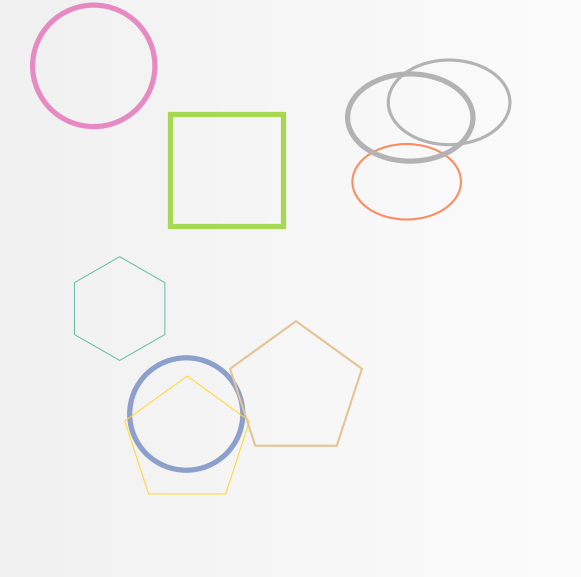[{"shape": "hexagon", "thickness": 0.5, "radius": 0.45, "center": [0.206, 0.465]}, {"shape": "oval", "thickness": 1, "radius": 0.47, "center": [0.7, 0.684]}, {"shape": "circle", "thickness": 2.5, "radius": 0.49, "center": [0.32, 0.282]}, {"shape": "circle", "thickness": 2.5, "radius": 0.53, "center": [0.161, 0.885]}, {"shape": "square", "thickness": 2.5, "radius": 0.49, "center": [0.389, 0.705]}, {"shape": "pentagon", "thickness": 0.5, "radius": 0.56, "center": [0.322, 0.235]}, {"shape": "pentagon", "thickness": 1, "radius": 0.6, "center": [0.509, 0.324]}, {"shape": "oval", "thickness": 2.5, "radius": 0.54, "center": [0.706, 0.796]}, {"shape": "oval", "thickness": 1.5, "radius": 0.52, "center": [0.773, 0.822]}]